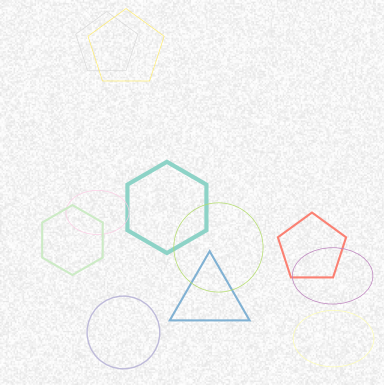[{"shape": "hexagon", "thickness": 3, "radius": 0.59, "center": [0.434, 0.461]}, {"shape": "oval", "thickness": 0.5, "radius": 0.52, "center": [0.866, 0.12]}, {"shape": "circle", "thickness": 1, "radius": 0.47, "center": [0.321, 0.136]}, {"shape": "pentagon", "thickness": 1.5, "radius": 0.47, "center": [0.81, 0.355]}, {"shape": "triangle", "thickness": 1.5, "radius": 0.6, "center": [0.545, 0.228]}, {"shape": "circle", "thickness": 0.5, "radius": 0.58, "center": [0.567, 0.357]}, {"shape": "oval", "thickness": 0.5, "radius": 0.41, "center": [0.253, 0.448]}, {"shape": "pentagon", "thickness": 0.5, "radius": 0.42, "center": [0.277, 0.885]}, {"shape": "oval", "thickness": 0.5, "radius": 0.52, "center": [0.864, 0.283]}, {"shape": "hexagon", "thickness": 1.5, "radius": 0.45, "center": [0.188, 0.377]}, {"shape": "pentagon", "thickness": 0.5, "radius": 0.52, "center": [0.327, 0.874]}]